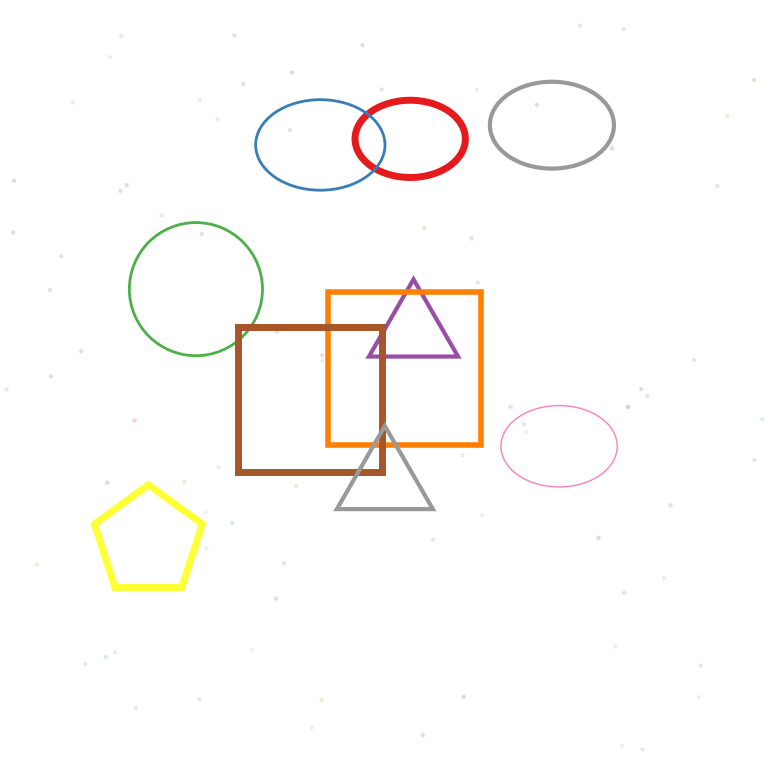[{"shape": "oval", "thickness": 2.5, "radius": 0.36, "center": [0.533, 0.82]}, {"shape": "oval", "thickness": 1, "radius": 0.42, "center": [0.416, 0.812]}, {"shape": "circle", "thickness": 1, "radius": 0.43, "center": [0.254, 0.624]}, {"shape": "triangle", "thickness": 1.5, "radius": 0.33, "center": [0.537, 0.57]}, {"shape": "square", "thickness": 2, "radius": 0.5, "center": [0.525, 0.522]}, {"shape": "pentagon", "thickness": 2.5, "radius": 0.37, "center": [0.193, 0.297]}, {"shape": "square", "thickness": 2.5, "radius": 0.47, "center": [0.402, 0.481]}, {"shape": "oval", "thickness": 0.5, "radius": 0.38, "center": [0.726, 0.42]}, {"shape": "triangle", "thickness": 1.5, "radius": 0.36, "center": [0.5, 0.375]}, {"shape": "oval", "thickness": 1.5, "radius": 0.4, "center": [0.717, 0.837]}]